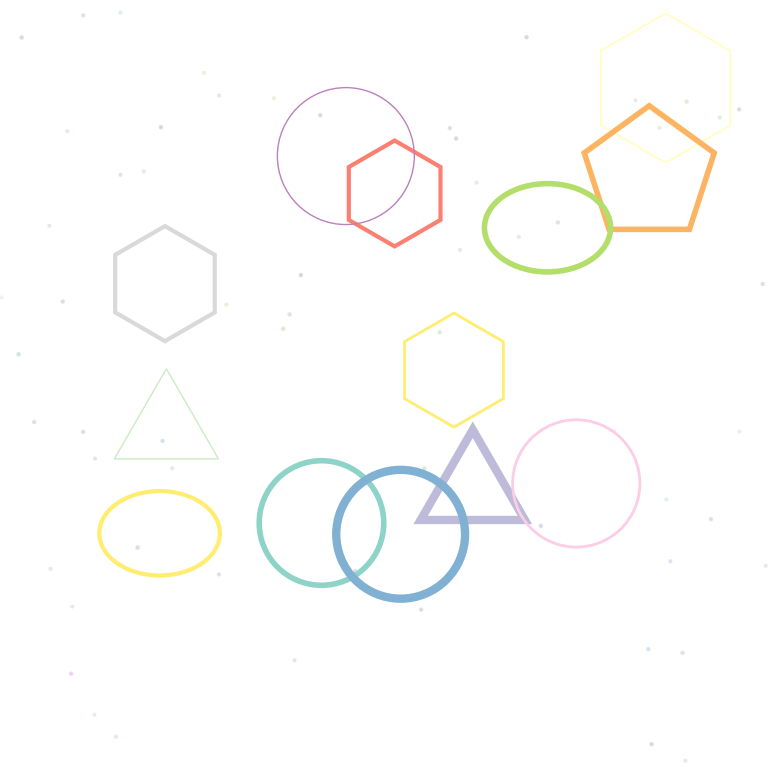[{"shape": "circle", "thickness": 2, "radius": 0.4, "center": [0.418, 0.321]}, {"shape": "hexagon", "thickness": 0.5, "radius": 0.49, "center": [0.864, 0.886]}, {"shape": "triangle", "thickness": 3, "radius": 0.39, "center": [0.614, 0.364]}, {"shape": "hexagon", "thickness": 1.5, "radius": 0.34, "center": [0.513, 0.749]}, {"shape": "circle", "thickness": 3, "radius": 0.42, "center": [0.52, 0.306]}, {"shape": "pentagon", "thickness": 2, "radius": 0.44, "center": [0.843, 0.774]}, {"shape": "oval", "thickness": 2, "radius": 0.41, "center": [0.711, 0.704]}, {"shape": "circle", "thickness": 1, "radius": 0.41, "center": [0.748, 0.372]}, {"shape": "hexagon", "thickness": 1.5, "radius": 0.37, "center": [0.214, 0.632]}, {"shape": "circle", "thickness": 0.5, "radius": 0.44, "center": [0.449, 0.797]}, {"shape": "triangle", "thickness": 0.5, "radius": 0.39, "center": [0.216, 0.443]}, {"shape": "oval", "thickness": 1.5, "radius": 0.39, "center": [0.207, 0.307]}, {"shape": "hexagon", "thickness": 1, "radius": 0.37, "center": [0.59, 0.519]}]